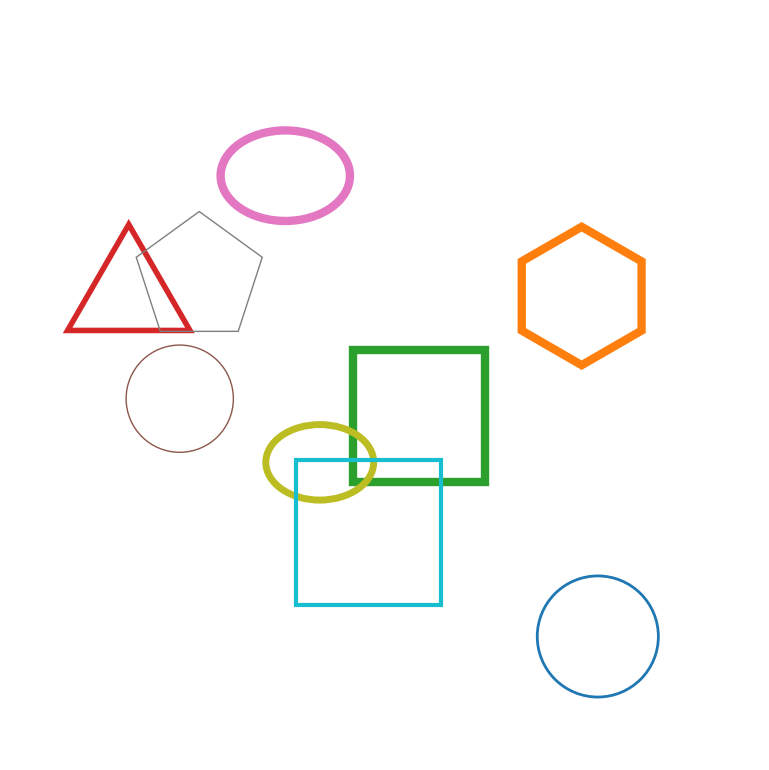[{"shape": "circle", "thickness": 1, "radius": 0.39, "center": [0.776, 0.173]}, {"shape": "hexagon", "thickness": 3, "radius": 0.45, "center": [0.755, 0.616]}, {"shape": "square", "thickness": 3, "radius": 0.43, "center": [0.544, 0.459]}, {"shape": "triangle", "thickness": 2, "radius": 0.46, "center": [0.167, 0.617]}, {"shape": "circle", "thickness": 0.5, "radius": 0.35, "center": [0.233, 0.482]}, {"shape": "oval", "thickness": 3, "radius": 0.42, "center": [0.371, 0.772]}, {"shape": "pentagon", "thickness": 0.5, "radius": 0.43, "center": [0.259, 0.639]}, {"shape": "oval", "thickness": 2.5, "radius": 0.35, "center": [0.415, 0.4]}, {"shape": "square", "thickness": 1.5, "radius": 0.47, "center": [0.479, 0.308]}]